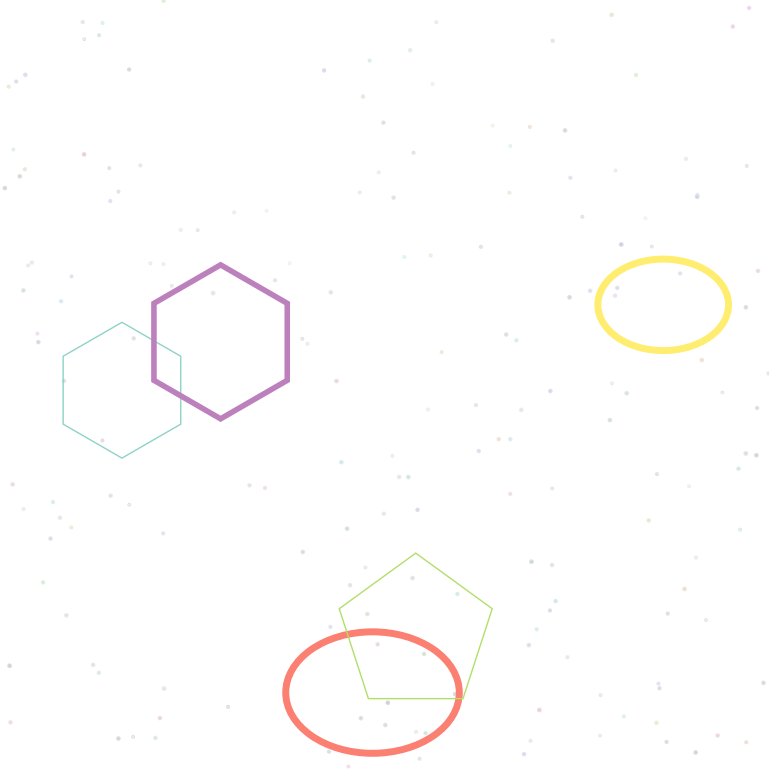[{"shape": "hexagon", "thickness": 0.5, "radius": 0.44, "center": [0.158, 0.493]}, {"shape": "oval", "thickness": 2.5, "radius": 0.56, "center": [0.484, 0.101]}, {"shape": "pentagon", "thickness": 0.5, "radius": 0.52, "center": [0.54, 0.177]}, {"shape": "hexagon", "thickness": 2, "radius": 0.5, "center": [0.286, 0.556]}, {"shape": "oval", "thickness": 2.5, "radius": 0.42, "center": [0.861, 0.604]}]